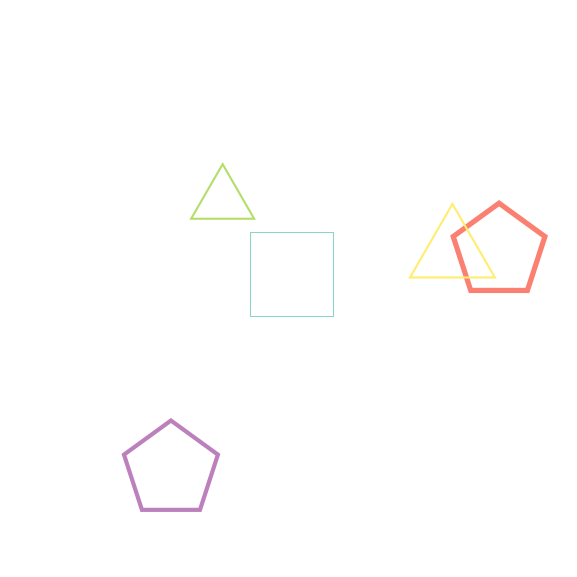[{"shape": "square", "thickness": 0.5, "radius": 0.36, "center": [0.505, 0.525]}, {"shape": "pentagon", "thickness": 2.5, "radius": 0.42, "center": [0.864, 0.564]}, {"shape": "triangle", "thickness": 1, "radius": 0.31, "center": [0.386, 0.652]}, {"shape": "pentagon", "thickness": 2, "radius": 0.43, "center": [0.296, 0.185]}, {"shape": "triangle", "thickness": 1, "radius": 0.42, "center": [0.783, 0.561]}]